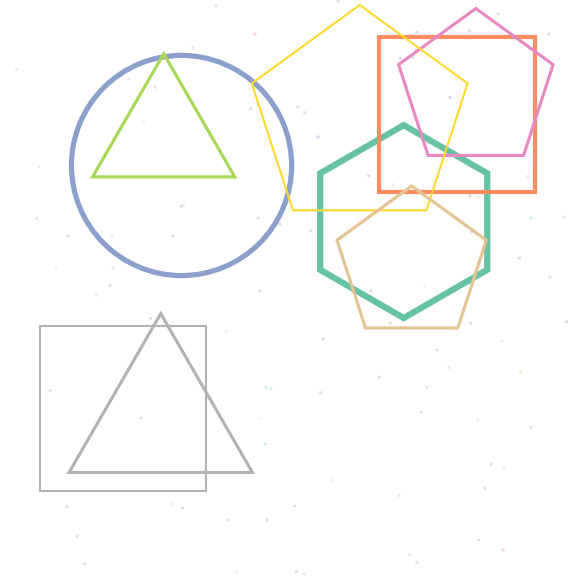[{"shape": "hexagon", "thickness": 3, "radius": 0.83, "center": [0.699, 0.615]}, {"shape": "square", "thickness": 2, "radius": 0.67, "center": [0.791, 0.8]}, {"shape": "circle", "thickness": 2.5, "radius": 0.95, "center": [0.314, 0.713]}, {"shape": "pentagon", "thickness": 1.5, "radius": 0.7, "center": [0.824, 0.844]}, {"shape": "triangle", "thickness": 1.5, "radius": 0.71, "center": [0.283, 0.764]}, {"shape": "pentagon", "thickness": 1, "radius": 0.98, "center": [0.623, 0.794]}, {"shape": "pentagon", "thickness": 1.5, "radius": 0.68, "center": [0.713, 0.541]}, {"shape": "square", "thickness": 1, "radius": 0.72, "center": [0.213, 0.292]}, {"shape": "triangle", "thickness": 1.5, "radius": 0.92, "center": [0.278, 0.273]}]